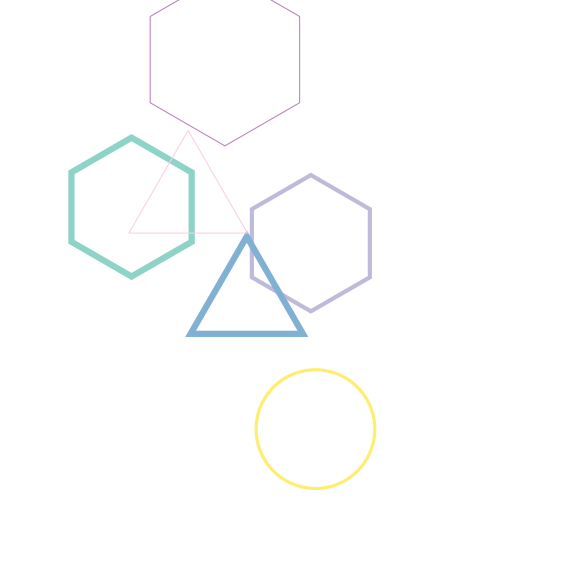[{"shape": "hexagon", "thickness": 3, "radius": 0.6, "center": [0.228, 0.641]}, {"shape": "hexagon", "thickness": 2, "radius": 0.59, "center": [0.538, 0.578]}, {"shape": "triangle", "thickness": 3, "radius": 0.56, "center": [0.427, 0.477]}, {"shape": "triangle", "thickness": 0.5, "radius": 0.59, "center": [0.326, 0.655]}, {"shape": "hexagon", "thickness": 0.5, "radius": 0.75, "center": [0.389, 0.896]}, {"shape": "circle", "thickness": 1.5, "radius": 0.51, "center": [0.546, 0.256]}]